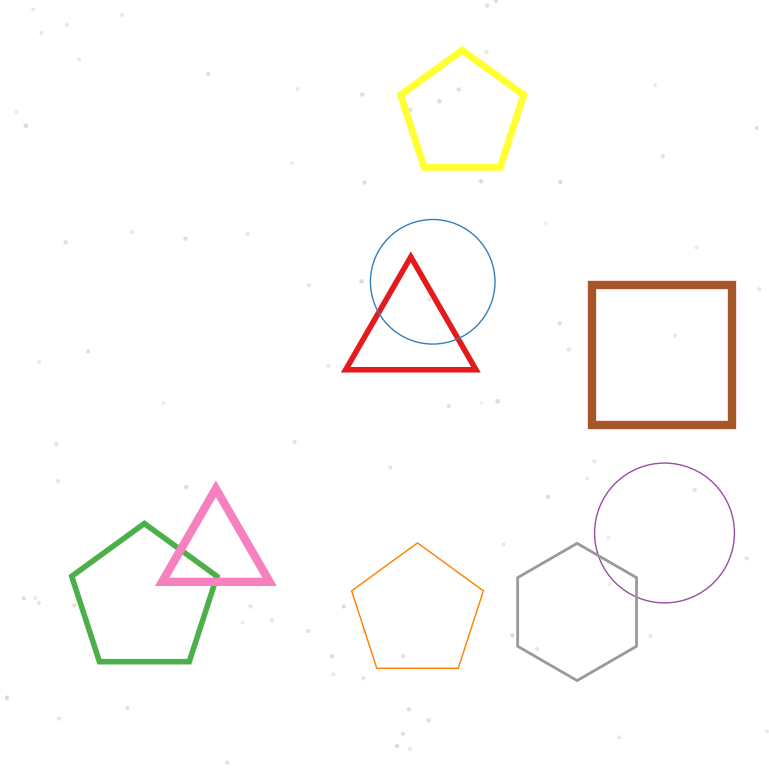[{"shape": "triangle", "thickness": 2, "radius": 0.49, "center": [0.534, 0.569]}, {"shape": "circle", "thickness": 0.5, "radius": 0.4, "center": [0.562, 0.634]}, {"shape": "pentagon", "thickness": 2, "radius": 0.5, "center": [0.187, 0.221]}, {"shape": "circle", "thickness": 0.5, "radius": 0.45, "center": [0.863, 0.308]}, {"shape": "pentagon", "thickness": 0.5, "radius": 0.45, "center": [0.542, 0.205]}, {"shape": "pentagon", "thickness": 2.5, "radius": 0.42, "center": [0.6, 0.851]}, {"shape": "square", "thickness": 3, "radius": 0.45, "center": [0.86, 0.539]}, {"shape": "triangle", "thickness": 3, "radius": 0.4, "center": [0.28, 0.285]}, {"shape": "hexagon", "thickness": 1, "radius": 0.45, "center": [0.749, 0.205]}]